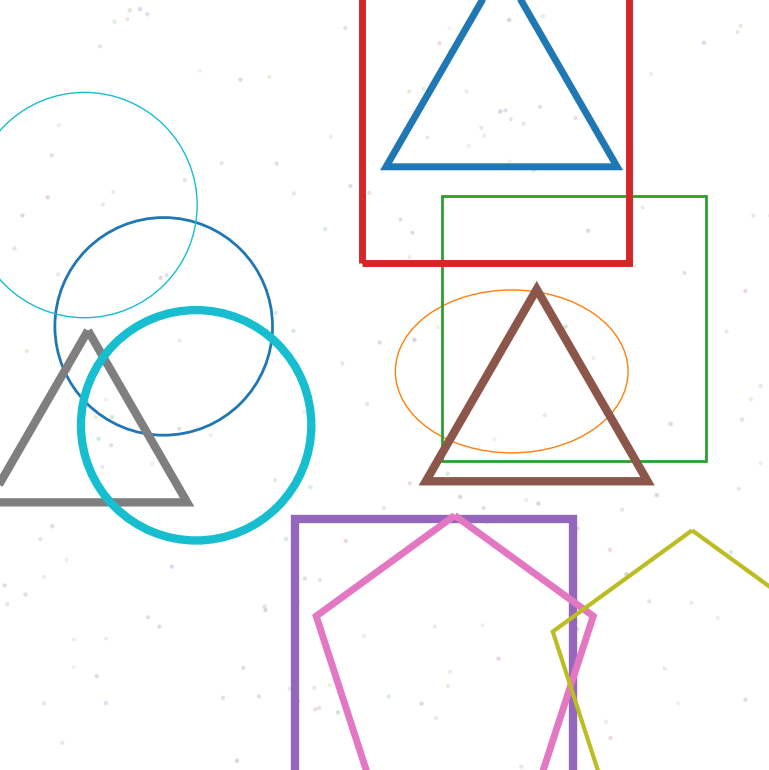[{"shape": "circle", "thickness": 1, "radius": 0.71, "center": [0.213, 0.576]}, {"shape": "triangle", "thickness": 2.5, "radius": 0.87, "center": [0.651, 0.87]}, {"shape": "oval", "thickness": 0.5, "radius": 0.76, "center": [0.665, 0.518]}, {"shape": "square", "thickness": 1, "radius": 0.86, "center": [0.746, 0.573]}, {"shape": "square", "thickness": 2.5, "radius": 0.87, "center": [0.644, 0.832]}, {"shape": "square", "thickness": 3, "radius": 0.9, "center": [0.564, 0.146]}, {"shape": "triangle", "thickness": 3, "radius": 0.83, "center": [0.697, 0.458]}, {"shape": "pentagon", "thickness": 2.5, "radius": 0.95, "center": [0.591, 0.141]}, {"shape": "triangle", "thickness": 3, "radius": 0.74, "center": [0.114, 0.422]}, {"shape": "pentagon", "thickness": 1.5, "radius": 0.95, "center": [0.899, 0.121]}, {"shape": "circle", "thickness": 3, "radius": 0.75, "center": [0.255, 0.448]}, {"shape": "circle", "thickness": 0.5, "radius": 0.73, "center": [0.11, 0.734]}]